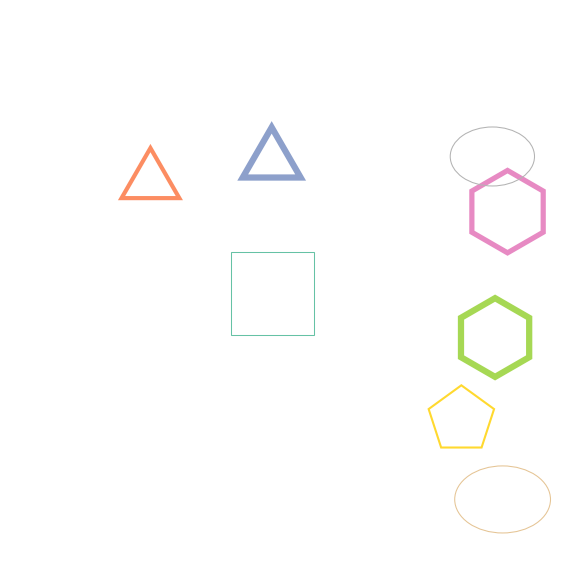[{"shape": "square", "thickness": 0.5, "radius": 0.36, "center": [0.471, 0.491]}, {"shape": "triangle", "thickness": 2, "radius": 0.29, "center": [0.26, 0.685]}, {"shape": "triangle", "thickness": 3, "radius": 0.29, "center": [0.47, 0.721]}, {"shape": "hexagon", "thickness": 2.5, "radius": 0.36, "center": [0.879, 0.633]}, {"shape": "hexagon", "thickness": 3, "radius": 0.34, "center": [0.857, 0.415]}, {"shape": "pentagon", "thickness": 1, "radius": 0.3, "center": [0.799, 0.272]}, {"shape": "oval", "thickness": 0.5, "radius": 0.41, "center": [0.87, 0.134]}, {"shape": "oval", "thickness": 0.5, "radius": 0.36, "center": [0.853, 0.728]}]